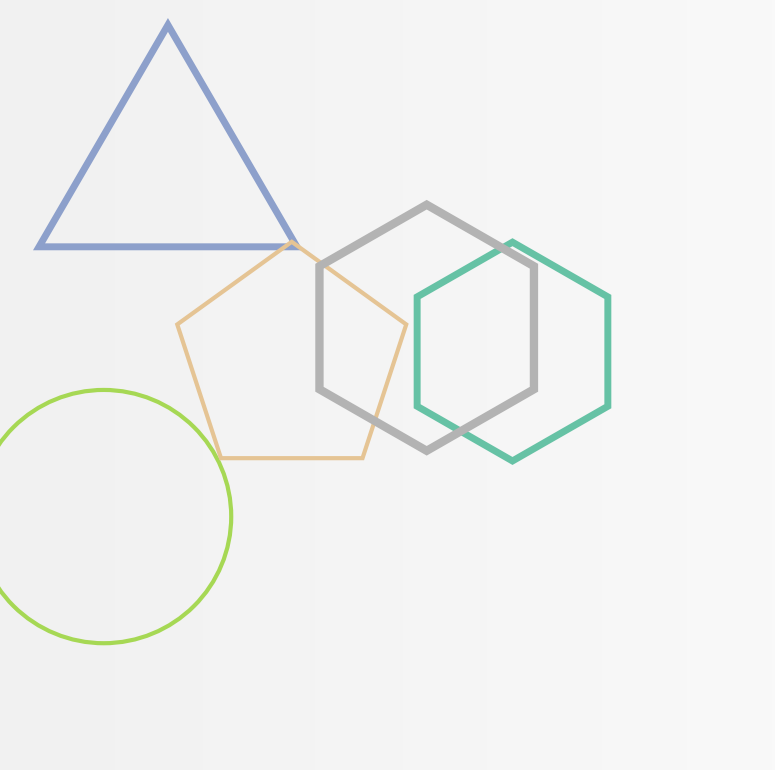[{"shape": "hexagon", "thickness": 2.5, "radius": 0.71, "center": [0.661, 0.543]}, {"shape": "triangle", "thickness": 2.5, "radius": 0.96, "center": [0.217, 0.776]}, {"shape": "circle", "thickness": 1.5, "radius": 0.82, "center": [0.134, 0.329]}, {"shape": "pentagon", "thickness": 1.5, "radius": 0.78, "center": [0.376, 0.531]}, {"shape": "hexagon", "thickness": 3, "radius": 0.8, "center": [0.551, 0.574]}]